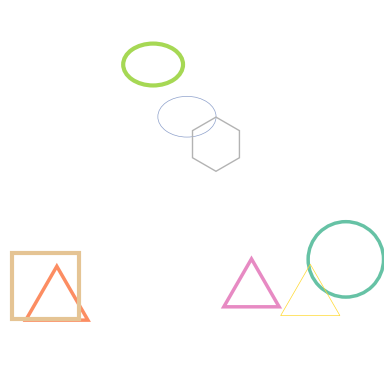[{"shape": "circle", "thickness": 2.5, "radius": 0.49, "center": [0.898, 0.326]}, {"shape": "triangle", "thickness": 2.5, "radius": 0.47, "center": [0.148, 0.215]}, {"shape": "oval", "thickness": 0.5, "radius": 0.38, "center": [0.486, 0.697]}, {"shape": "triangle", "thickness": 2.5, "radius": 0.41, "center": [0.653, 0.245]}, {"shape": "oval", "thickness": 3, "radius": 0.39, "center": [0.398, 0.832]}, {"shape": "triangle", "thickness": 0.5, "radius": 0.44, "center": [0.806, 0.225]}, {"shape": "square", "thickness": 3, "radius": 0.43, "center": [0.118, 0.257]}, {"shape": "hexagon", "thickness": 1, "radius": 0.35, "center": [0.561, 0.625]}]